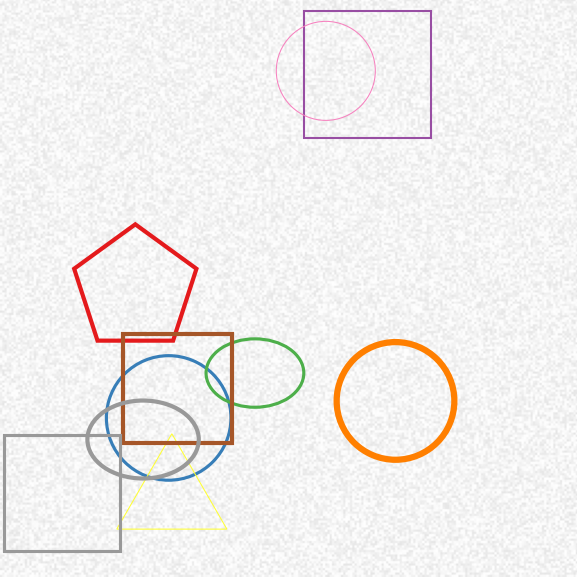[{"shape": "pentagon", "thickness": 2, "radius": 0.56, "center": [0.234, 0.499]}, {"shape": "circle", "thickness": 1.5, "radius": 0.54, "center": [0.292, 0.275]}, {"shape": "oval", "thickness": 1.5, "radius": 0.42, "center": [0.441, 0.353]}, {"shape": "square", "thickness": 1, "radius": 0.55, "center": [0.637, 0.87]}, {"shape": "circle", "thickness": 3, "radius": 0.51, "center": [0.685, 0.305]}, {"shape": "triangle", "thickness": 0.5, "radius": 0.55, "center": [0.298, 0.138]}, {"shape": "square", "thickness": 2, "radius": 0.47, "center": [0.308, 0.326]}, {"shape": "circle", "thickness": 0.5, "radius": 0.43, "center": [0.564, 0.876]}, {"shape": "square", "thickness": 1.5, "radius": 0.5, "center": [0.108, 0.146]}, {"shape": "oval", "thickness": 2, "radius": 0.48, "center": [0.248, 0.238]}]